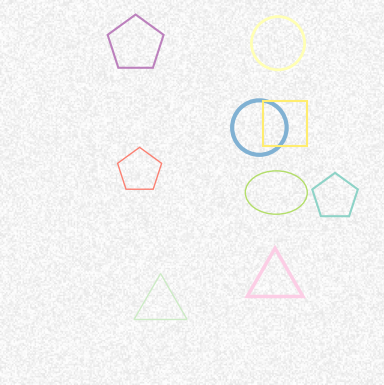[{"shape": "pentagon", "thickness": 1.5, "radius": 0.31, "center": [0.87, 0.489]}, {"shape": "circle", "thickness": 2, "radius": 0.35, "center": [0.722, 0.888]}, {"shape": "pentagon", "thickness": 1, "radius": 0.3, "center": [0.363, 0.557]}, {"shape": "circle", "thickness": 3, "radius": 0.35, "center": [0.674, 0.669]}, {"shape": "oval", "thickness": 1, "radius": 0.4, "center": [0.718, 0.5]}, {"shape": "triangle", "thickness": 2.5, "radius": 0.42, "center": [0.714, 0.272]}, {"shape": "pentagon", "thickness": 1.5, "radius": 0.38, "center": [0.352, 0.886]}, {"shape": "triangle", "thickness": 1, "radius": 0.4, "center": [0.417, 0.21]}, {"shape": "square", "thickness": 1.5, "radius": 0.29, "center": [0.741, 0.68]}]